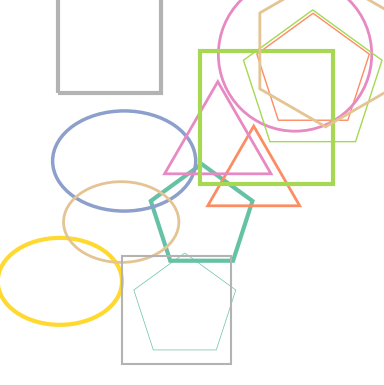[{"shape": "pentagon", "thickness": 0.5, "radius": 0.7, "center": [0.48, 0.204]}, {"shape": "pentagon", "thickness": 3, "radius": 0.69, "center": [0.524, 0.435]}, {"shape": "triangle", "thickness": 2, "radius": 0.69, "center": [0.659, 0.534]}, {"shape": "pentagon", "thickness": 1, "radius": 0.77, "center": [0.813, 0.812]}, {"shape": "oval", "thickness": 2.5, "radius": 0.93, "center": [0.322, 0.582]}, {"shape": "triangle", "thickness": 2, "radius": 0.8, "center": [0.566, 0.628]}, {"shape": "circle", "thickness": 2, "radius": 1.0, "center": [0.766, 0.858]}, {"shape": "square", "thickness": 3, "radius": 0.86, "center": [0.693, 0.695]}, {"shape": "pentagon", "thickness": 1, "radius": 0.95, "center": [0.812, 0.785]}, {"shape": "oval", "thickness": 3, "radius": 0.81, "center": [0.156, 0.269]}, {"shape": "oval", "thickness": 2, "radius": 0.75, "center": [0.315, 0.423]}, {"shape": "hexagon", "thickness": 2, "radius": 0.99, "center": [0.846, 0.868]}, {"shape": "square", "thickness": 1.5, "radius": 0.71, "center": [0.459, 0.195]}, {"shape": "square", "thickness": 3, "radius": 0.67, "center": [0.284, 0.894]}]